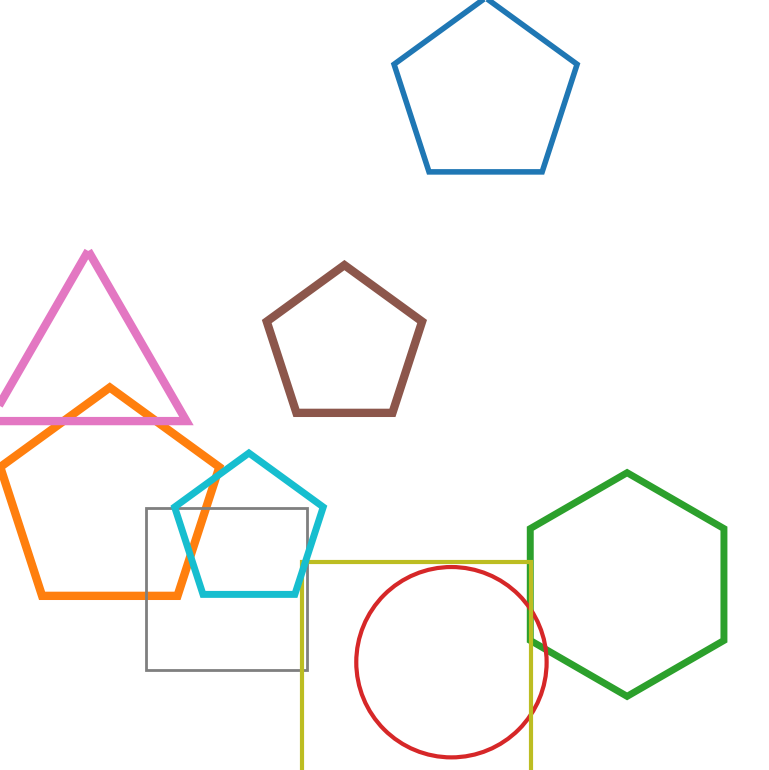[{"shape": "pentagon", "thickness": 2, "radius": 0.62, "center": [0.631, 0.878]}, {"shape": "pentagon", "thickness": 3, "radius": 0.75, "center": [0.143, 0.347]}, {"shape": "hexagon", "thickness": 2.5, "radius": 0.73, "center": [0.814, 0.241]}, {"shape": "circle", "thickness": 1.5, "radius": 0.62, "center": [0.586, 0.14]}, {"shape": "pentagon", "thickness": 3, "radius": 0.53, "center": [0.447, 0.55]}, {"shape": "triangle", "thickness": 3, "radius": 0.74, "center": [0.115, 0.527]}, {"shape": "square", "thickness": 1, "radius": 0.52, "center": [0.294, 0.235]}, {"shape": "square", "thickness": 1.5, "radius": 0.74, "center": [0.541, 0.122]}, {"shape": "pentagon", "thickness": 2.5, "radius": 0.51, "center": [0.323, 0.31]}]